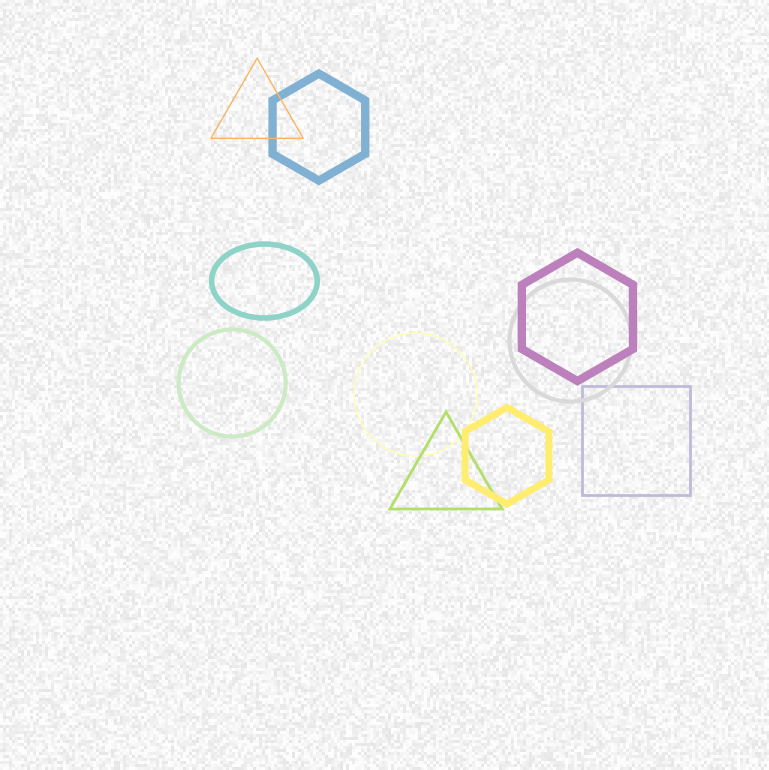[{"shape": "oval", "thickness": 2, "radius": 0.34, "center": [0.343, 0.635]}, {"shape": "circle", "thickness": 0.5, "radius": 0.4, "center": [0.54, 0.488]}, {"shape": "square", "thickness": 1, "radius": 0.35, "center": [0.826, 0.428]}, {"shape": "hexagon", "thickness": 3, "radius": 0.35, "center": [0.414, 0.835]}, {"shape": "triangle", "thickness": 0.5, "radius": 0.35, "center": [0.334, 0.855]}, {"shape": "triangle", "thickness": 1, "radius": 0.42, "center": [0.579, 0.381]}, {"shape": "circle", "thickness": 1.5, "radius": 0.4, "center": [0.741, 0.558]}, {"shape": "hexagon", "thickness": 3, "radius": 0.42, "center": [0.75, 0.588]}, {"shape": "circle", "thickness": 1.5, "radius": 0.35, "center": [0.301, 0.503]}, {"shape": "hexagon", "thickness": 2.5, "radius": 0.31, "center": [0.658, 0.408]}]